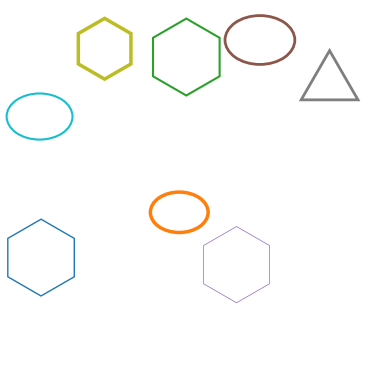[{"shape": "hexagon", "thickness": 1, "radius": 0.5, "center": [0.107, 0.331]}, {"shape": "oval", "thickness": 2.5, "radius": 0.37, "center": [0.466, 0.449]}, {"shape": "hexagon", "thickness": 1.5, "radius": 0.5, "center": [0.484, 0.852]}, {"shape": "hexagon", "thickness": 0.5, "radius": 0.5, "center": [0.614, 0.313]}, {"shape": "oval", "thickness": 2, "radius": 0.45, "center": [0.675, 0.896]}, {"shape": "triangle", "thickness": 2, "radius": 0.43, "center": [0.856, 0.783]}, {"shape": "hexagon", "thickness": 2.5, "radius": 0.39, "center": [0.272, 0.873]}, {"shape": "oval", "thickness": 1.5, "radius": 0.43, "center": [0.103, 0.697]}]